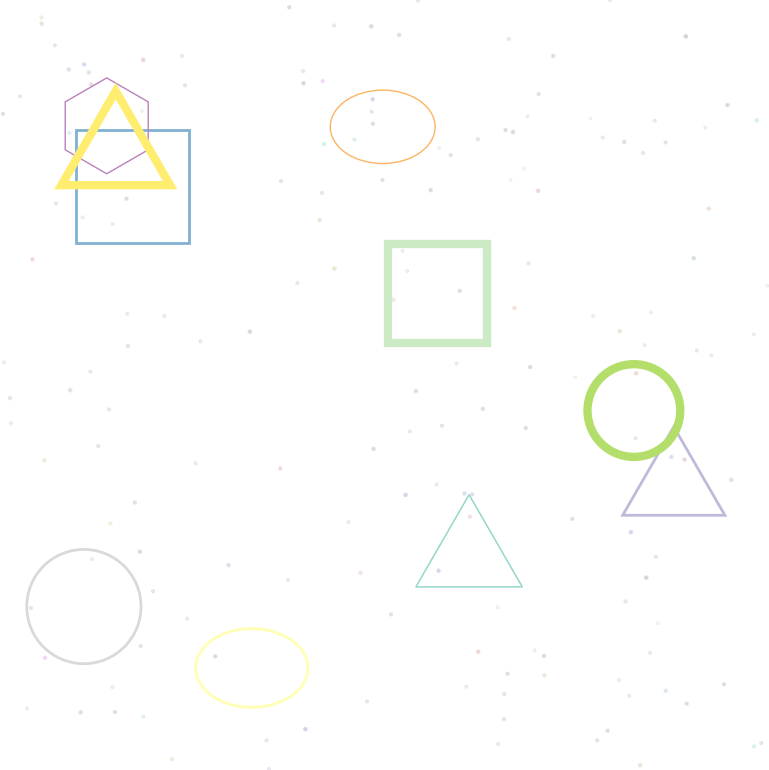[{"shape": "triangle", "thickness": 0.5, "radius": 0.4, "center": [0.609, 0.278]}, {"shape": "oval", "thickness": 1, "radius": 0.36, "center": [0.327, 0.133]}, {"shape": "triangle", "thickness": 1, "radius": 0.38, "center": [0.875, 0.369]}, {"shape": "square", "thickness": 1, "radius": 0.37, "center": [0.172, 0.758]}, {"shape": "oval", "thickness": 0.5, "radius": 0.34, "center": [0.497, 0.835]}, {"shape": "circle", "thickness": 3, "radius": 0.3, "center": [0.823, 0.467]}, {"shape": "circle", "thickness": 1, "radius": 0.37, "center": [0.109, 0.212]}, {"shape": "hexagon", "thickness": 0.5, "radius": 0.31, "center": [0.139, 0.837]}, {"shape": "square", "thickness": 3, "radius": 0.32, "center": [0.568, 0.619]}, {"shape": "triangle", "thickness": 3, "radius": 0.41, "center": [0.15, 0.8]}]